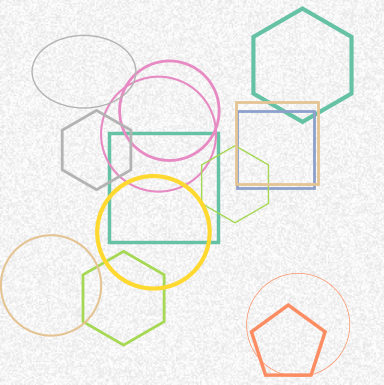[{"shape": "hexagon", "thickness": 3, "radius": 0.74, "center": [0.786, 0.831]}, {"shape": "square", "thickness": 2.5, "radius": 0.71, "center": [0.425, 0.513]}, {"shape": "pentagon", "thickness": 2.5, "radius": 0.5, "center": [0.749, 0.107]}, {"shape": "circle", "thickness": 0.5, "radius": 0.67, "center": [0.775, 0.156]}, {"shape": "square", "thickness": 2, "radius": 0.5, "center": [0.715, 0.612]}, {"shape": "circle", "thickness": 2, "radius": 0.65, "center": [0.44, 0.712]}, {"shape": "circle", "thickness": 1.5, "radius": 0.75, "center": [0.412, 0.652]}, {"shape": "hexagon", "thickness": 2, "radius": 0.61, "center": [0.321, 0.225]}, {"shape": "hexagon", "thickness": 1, "radius": 0.5, "center": [0.61, 0.522]}, {"shape": "circle", "thickness": 3, "radius": 0.73, "center": [0.399, 0.397]}, {"shape": "circle", "thickness": 1.5, "radius": 0.65, "center": [0.133, 0.259]}, {"shape": "square", "thickness": 2, "radius": 0.53, "center": [0.72, 0.629]}, {"shape": "oval", "thickness": 1, "radius": 0.67, "center": [0.218, 0.814]}, {"shape": "hexagon", "thickness": 2, "radius": 0.51, "center": [0.251, 0.61]}]